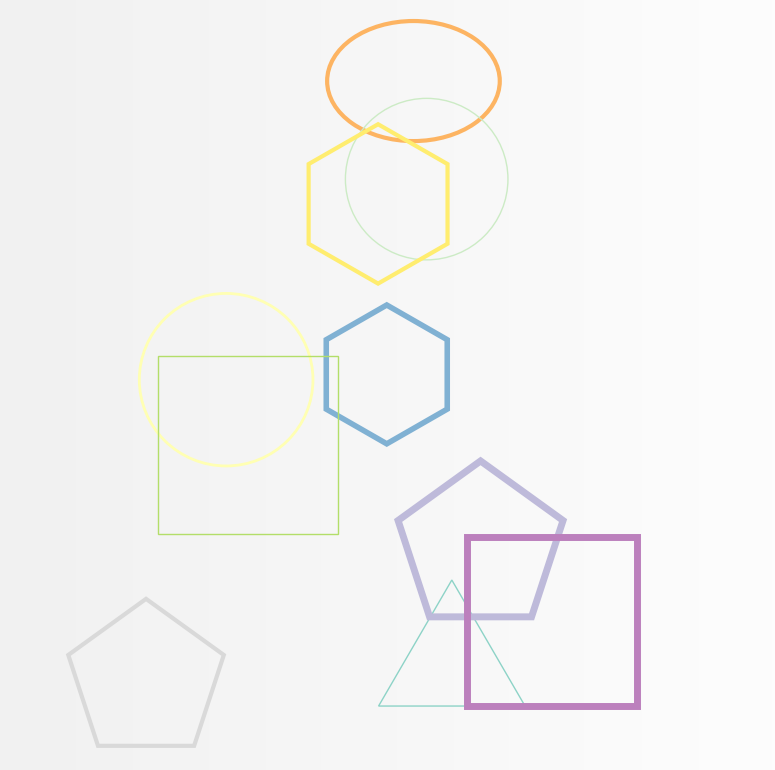[{"shape": "triangle", "thickness": 0.5, "radius": 0.55, "center": [0.583, 0.138]}, {"shape": "circle", "thickness": 1, "radius": 0.56, "center": [0.292, 0.507]}, {"shape": "pentagon", "thickness": 2.5, "radius": 0.56, "center": [0.62, 0.289]}, {"shape": "hexagon", "thickness": 2, "radius": 0.45, "center": [0.499, 0.514]}, {"shape": "oval", "thickness": 1.5, "radius": 0.56, "center": [0.533, 0.895]}, {"shape": "square", "thickness": 0.5, "radius": 0.58, "center": [0.32, 0.422]}, {"shape": "pentagon", "thickness": 1.5, "radius": 0.53, "center": [0.188, 0.117]}, {"shape": "square", "thickness": 2.5, "radius": 0.55, "center": [0.712, 0.193]}, {"shape": "circle", "thickness": 0.5, "radius": 0.52, "center": [0.551, 0.767]}, {"shape": "hexagon", "thickness": 1.5, "radius": 0.52, "center": [0.488, 0.735]}]